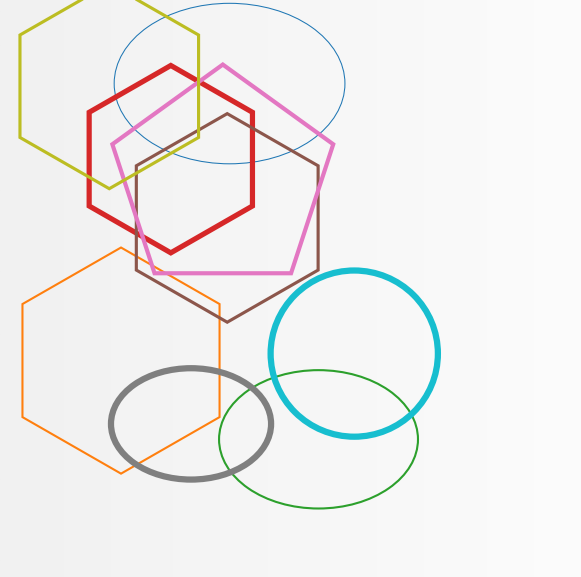[{"shape": "oval", "thickness": 0.5, "radius": 0.99, "center": [0.395, 0.854]}, {"shape": "hexagon", "thickness": 1, "radius": 0.98, "center": [0.208, 0.375]}, {"shape": "oval", "thickness": 1, "radius": 0.86, "center": [0.548, 0.238]}, {"shape": "hexagon", "thickness": 2.5, "radius": 0.81, "center": [0.294, 0.724]}, {"shape": "hexagon", "thickness": 1.5, "radius": 0.9, "center": [0.391, 0.622]}, {"shape": "pentagon", "thickness": 2, "radius": 1.0, "center": [0.383, 0.688]}, {"shape": "oval", "thickness": 3, "radius": 0.69, "center": [0.329, 0.265]}, {"shape": "hexagon", "thickness": 1.5, "radius": 0.89, "center": [0.188, 0.85]}, {"shape": "circle", "thickness": 3, "radius": 0.72, "center": [0.609, 0.387]}]